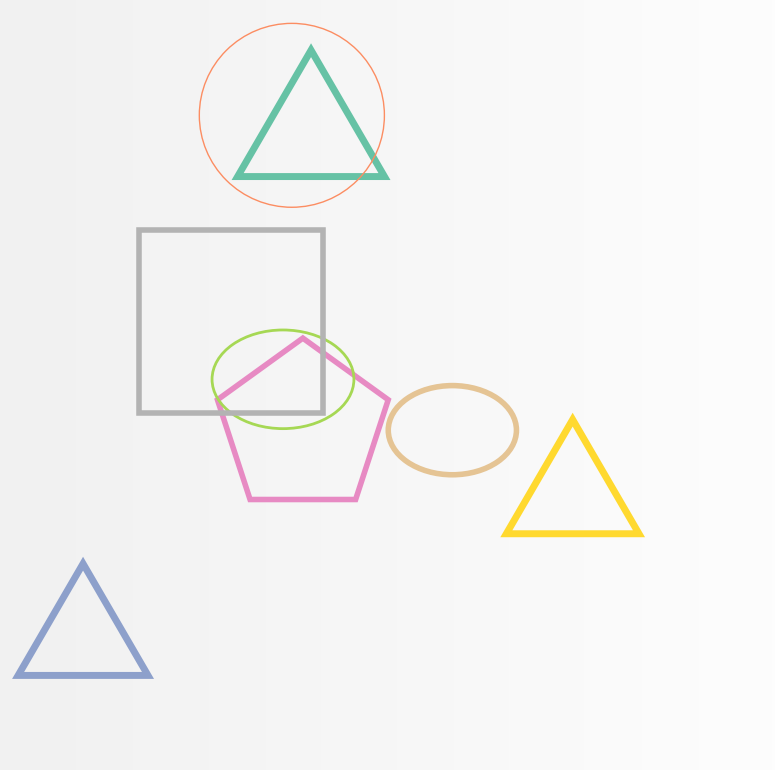[{"shape": "triangle", "thickness": 2.5, "radius": 0.55, "center": [0.401, 0.825]}, {"shape": "circle", "thickness": 0.5, "radius": 0.6, "center": [0.377, 0.85]}, {"shape": "triangle", "thickness": 2.5, "radius": 0.48, "center": [0.107, 0.171]}, {"shape": "pentagon", "thickness": 2, "radius": 0.58, "center": [0.391, 0.445]}, {"shape": "oval", "thickness": 1, "radius": 0.46, "center": [0.365, 0.507]}, {"shape": "triangle", "thickness": 2.5, "radius": 0.49, "center": [0.739, 0.356]}, {"shape": "oval", "thickness": 2, "radius": 0.41, "center": [0.584, 0.441]}, {"shape": "square", "thickness": 2, "radius": 0.59, "center": [0.298, 0.583]}]